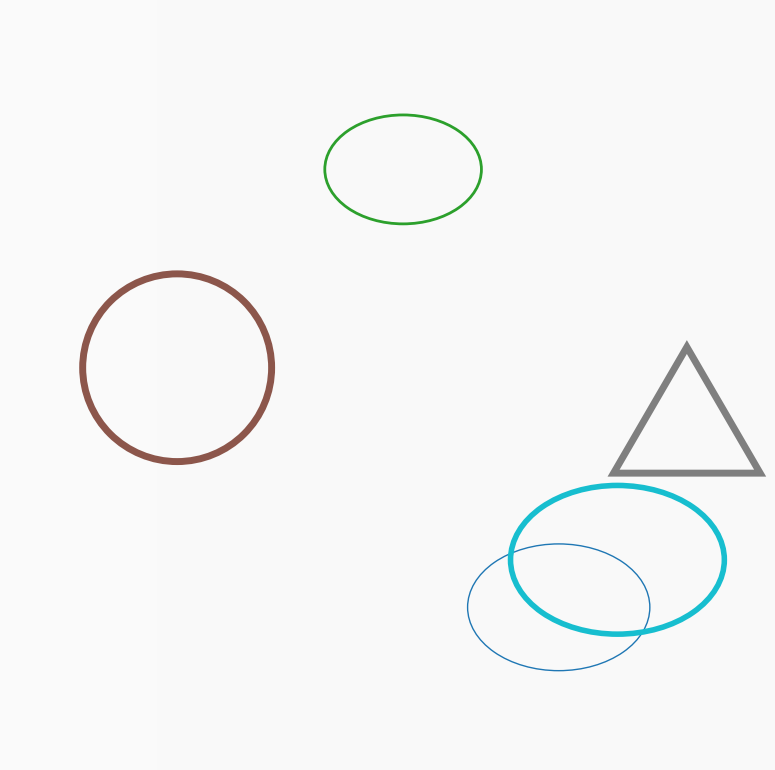[{"shape": "oval", "thickness": 0.5, "radius": 0.59, "center": [0.721, 0.211]}, {"shape": "oval", "thickness": 1, "radius": 0.51, "center": [0.52, 0.78]}, {"shape": "circle", "thickness": 2.5, "radius": 0.61, "center": [0.229, 0.522]}, {"shape": "triangle", "thickness": 2.5, "radius": 0.55, "center": [0.886, 0.44]}, {"shape": "oval", "thickness": 2, "radius": 0.69, "center": [0.797, 0.273]}]